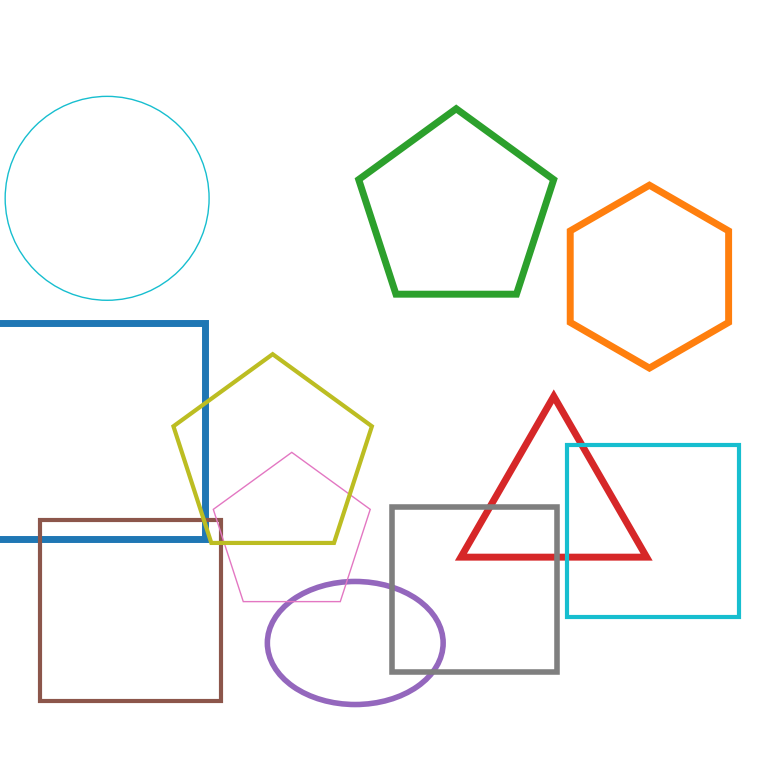[{"shape": "square", "thickness": 2.5, "radius": 0.7, "center": [0.126, 0.441]}, {"shape": "hexagon", "thickness": 2.5, "radius": 0.59, "center": [0.843, 0.641]}, {"shape": "pentagon", "thickness": 2.5, "radius": 0.67, "center": [0.592, 0.726]}, {"shape": "triangle", "thickness": 2.5, "radius": 0.7, "center": [0.719, 0.346]}, {"shape": "oval", "thickness": 2, "radius": 0.57, "center": [0.461, 0.165]}, {"shape": "square", "thickness": 1.5, "radius": 0.59, "center": [0.17, 0.207]}, {"shape": "pentagon", "thickness": 0.5, "radius": 0.54, "center": [0.379, 0.305]}, {"shape": "square", "thickness": 2, "radius": 0.54, "center": [0.616, 0.234]}, {"shape": "pentagon", "thickness": 1.5, "radius": 0.68, "center": [0.354, 0.405]}, {"shape": "square", "thickness": 1.5, "radius": 0.56, "center": [0.848, 0.31]}, {"shape": "circle", "thickness": 0.5, "radius": 0.66, "center": [0.139, 0.742]}]